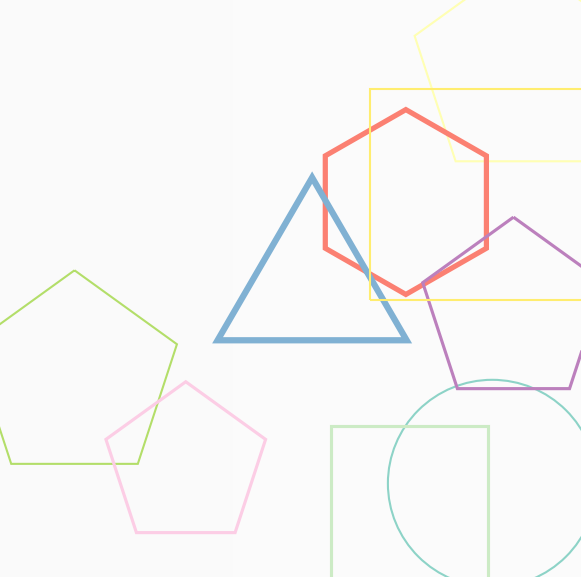[{"shape": "circle", "thickness": 1, "radius": 0.9, "center": [0.847, 0.162]}, {"shape": "pentagon", "thickness": 1, "radius": 0.97, "center": [0.898, 0.877]}, {"shape": "hexagon", "thickness": 2.5, "radius": 0.8, "center": [0.698, 0.649]}, {"shape": "triangle", "thickness": 3, "radius": 0.94, "center": [0.537, 0.504]}, {"shape": "pentagon", "thickness": 1, "radius": 0.93, "center": [0.128, 0.346]}, {"shape": "pentagon", "thickness": 1.5, "radius": 0.72, "center": [0.32, 0.194]}, {"shape": "pentagon", "thickness": 1.5, "radius": 0.82, "center": [0.883, 0.459]}, {"shape": "square", "thickness": 1.5, "radius": 0.68, "center": [0.705, 0.127]}, {"shape": "square", "thickness": 1, "radius": 0.91, "center": [0.819, 0.663]}]